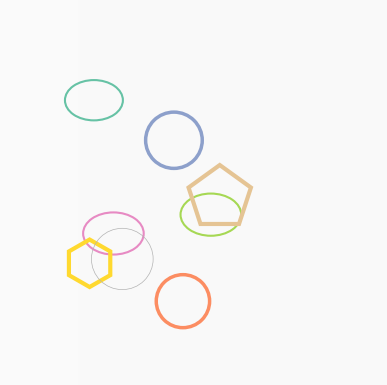[{"shape": "oval", "thickness": 1.5, "radius": 0.37, "center": [0.242, 0.74]}, {"shape": "circle", "thickness": 2.5, "radius": 0.34, "center": [0.472, 0.218]}, {"shape": "circle", "thickness": 2.5, "radius": 0.37, "center": [0.449, 0.636]}, {"shape": "oval", "thickness": 1.5, "radius": 0.39, "center": [0.293, 0.394]}, {"shape": "oval", "thickness": 1.5, "radius": 0.39, "center": [0.544, 0.442]}, {"shape": "hexagon", "thickness": 3, "radius": 0.31, "center": [0.231, 0.316]}, {"shape": "pentagon", "thickness": 3, "radius": 0.42, "center": [0.567, 0.487]}, {"shape": "circle", "thickness": 0.5, "radius": 0.4, "center": [0.316, 0.327]}]